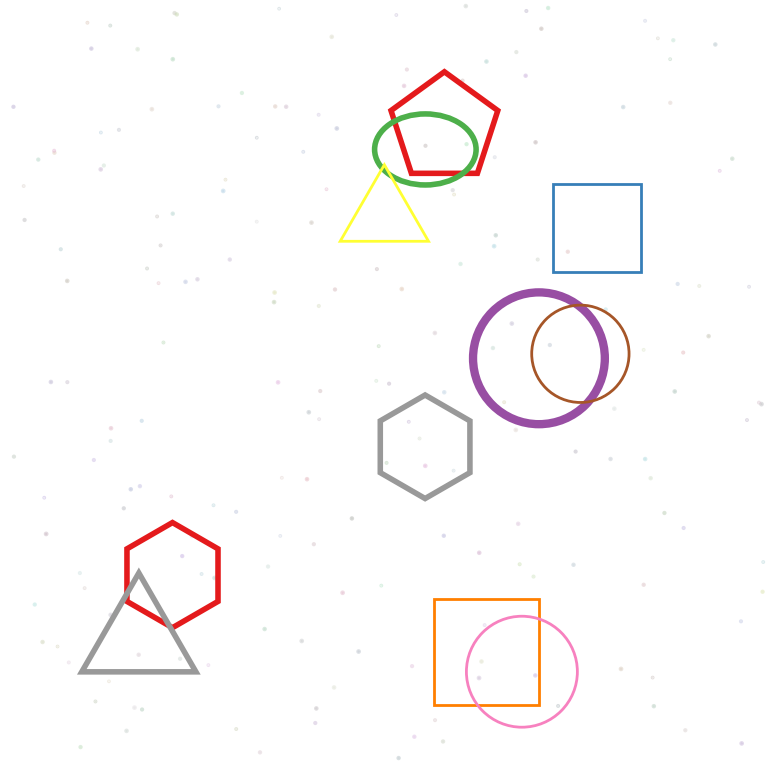[{"shape": "hexagon", "thickness": 2, "radius": 0.34, "center": [0.224, 0.253]}, {"shape": "pentagon", "thickness": 2, "radius": 0.36, "center": [0.577, 0.834]}, {"shape": "square", "thickness": 1, "radius": 0.29, "center": [0.775, 0.704]}, {"shape": "oval", "thickness": 2, "radius": 0.33, "center": [0.552, 0.806]}, {"shape": "circle", "thickness": 3, "radius": 0.43, "center": [0.7, 0.535]}, {"shape": "square", "thickness": 1, "radius": 0.34, "center": [0.632, 0.154]}, {"shape": "triangle", "thickness": 1, "radius": 0.33, "center": [0.499, 0.72]}, {"shape": "circle", "thickness": 1, "radius": 0.32, "center": [0.754, 0.541]}, {"shape": "circle", "thickness": 1, "radius": 0.36, "center": [0.678, 0.128]}, {"shape": "triangle", "thickness": 2, "radius": 0.43, "center": [0.18, 0.17]}, {"shape": "hexagon", "thickness": 2, "radius": 0.34, "center": [0.552, 0.42]}]